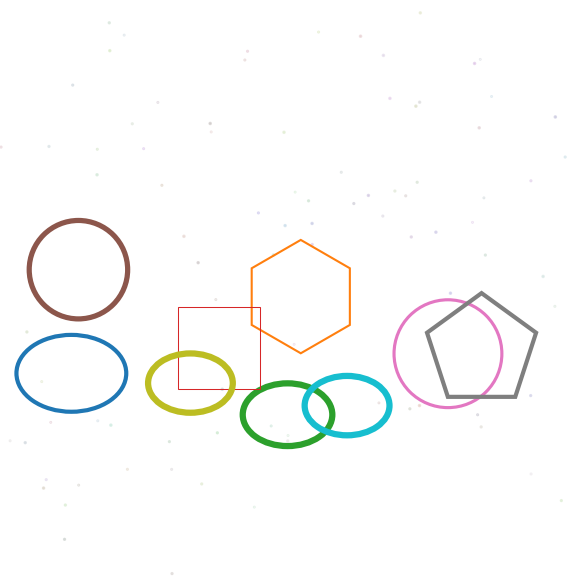[{"shape": "oval", "thickness": 2, "radius": 0.48, "center": [0.124, 0.353]}, {"shape": "hexagon", "thickness": 1, "radius": 0.49, "center": [0.521, 0.486]}, {"shape": "oval", "thickness": 3, "radius": 0.39, "center": [0.498, 0.281]}, {"shape": "square", "thickness": 0.5, "radius": 0.35, "center": [0.379, 0.396]}, {"shape": "circle", "thickness": 2.5, "radius": 0.43, "center": [0.136, 0.532]}, {"shape": "circle", "thickness": 1.5, "radius": 0.47, "center": [0.776, 0.387]}, {"shape": "pentagon", "thickness": 2, "radius": 0.5, "center": [0.834, 0.392]}, {"shape": "oval", "thickness": 3, "radius": 0.37, "center": [0.33, 0.336]}, {"shape": "oval", "thickness": 3, "radius": 0.37, "center": [0.601, 0.297]}]